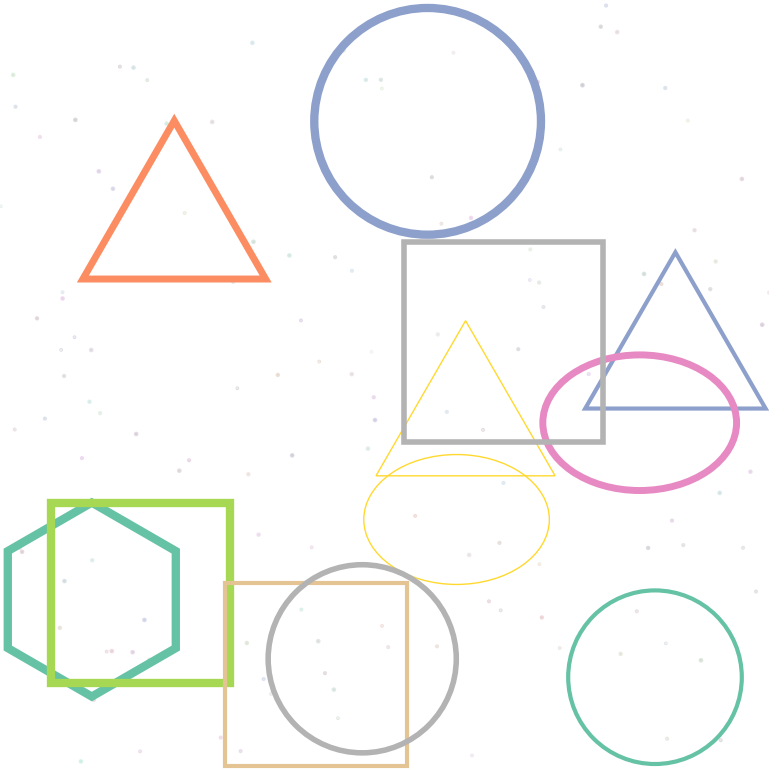[{"shape": "hexagon", "thickness": 3, "radius": 0.63, "center": [0.119, 0.221]}, {"shape": "circle", "thickness": 1.5, "radius": 0.56, "center": [0.851, 0.121]}, {"shape": "triangle", "thickness": 2.5, "radius": 0.69, "center": [0.226, 0.706]}, {"shape": "circle", "thickness": 3, "radius": 0.74, "center": [0.555, 0.842]}, {"shape": "triangle", "thickness": 1.5, "radius": 0.68, "center": [0.877, 0.537]}, {"shape": "oval", "thickness": 2.5, "radius": 0.63, "center": [0.831, 0.451]}, {"shape": "square", "thickness": 3, "radius": 0.58, "center": [0.182, 0.23]}, {"shape": "oval", "thickness": 0.5, "radius": 0.6, "center": [0.593, 0.325]}, {"shape": "triangle", "thickness": 0.5, "radius": 0.67, "center": [0.605, 0.449]}, {"shape": "square", "thickness": 1.5, "radius": 0.59, "center": [0.41, 0.124]}, {"shape": "square", "thickness": 2, "radius": 0.65, "center": [0.654, 0.556]}, {"shape": "circle", "thickness": 2, "radius": 0.61, "center": [0.47, 0.144]}]